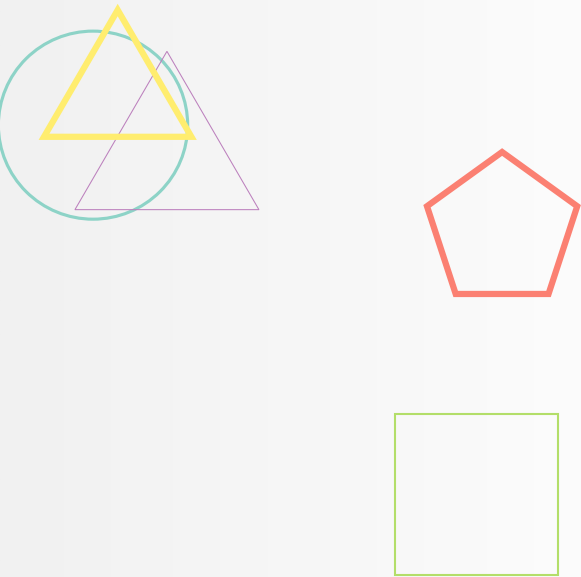[{"shape": "circle", "thickness": 1.5, "radius": 0.81, "center": [0.16, 0.782]}, {"shape": "pentagon", "thickness": 3, "radius": 0.68, "center": [0.864, 0.6]}, {"shape": "square", "thickness": 1, "radius": 0.7, "center": [0.82, 0.142]}, {"shape": "triangle", "thickness": 0.5, "radius": 0.91, "center": [0.287, 0.727]}, {"shape": "triangle", "thickness": 3, "radius": 0.73, "center": [0.202, 0.835]}]